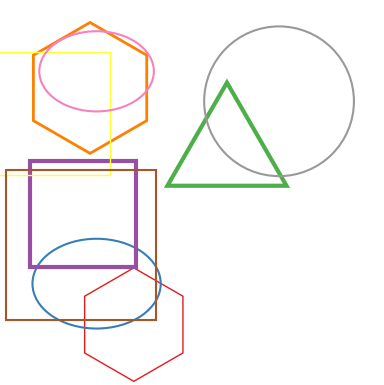[{"shape": "hexagon", "thickness": 1, "radius": 0.74, "center": [0.347, 0.157]}, {"shape": "oval", "thickness": 1.5, "radius": 0.83, "center": [0.251, 0.263]}, {"shape": "triangle", "thickness": 3, "radius": 0.89, "center": [0.589, 0.607]}, {"shape": "square", "thickness": 3, "radius": 0.69, "center": [0.215, 0.445]}, {"shape": "hexagon", "thickness": 2, "radius": 0.85, "center": [0.234, 0.772]}, {"shape": "square", "thickness": 1, "radius": 0.8, "center": [0.126, 0.705]}, {"shape": "square", "thickness": 1.5, "radius": 0.97, "center": [0.21, 0.363]}, {"shape": "oval", "thickness": 1.5, "radius": 0.74, "center": [0.251, 0.815]}, {"shape": "circle", "thickness": 1.5, "radius": 0.97, "center": [0.725, 0.737]}]